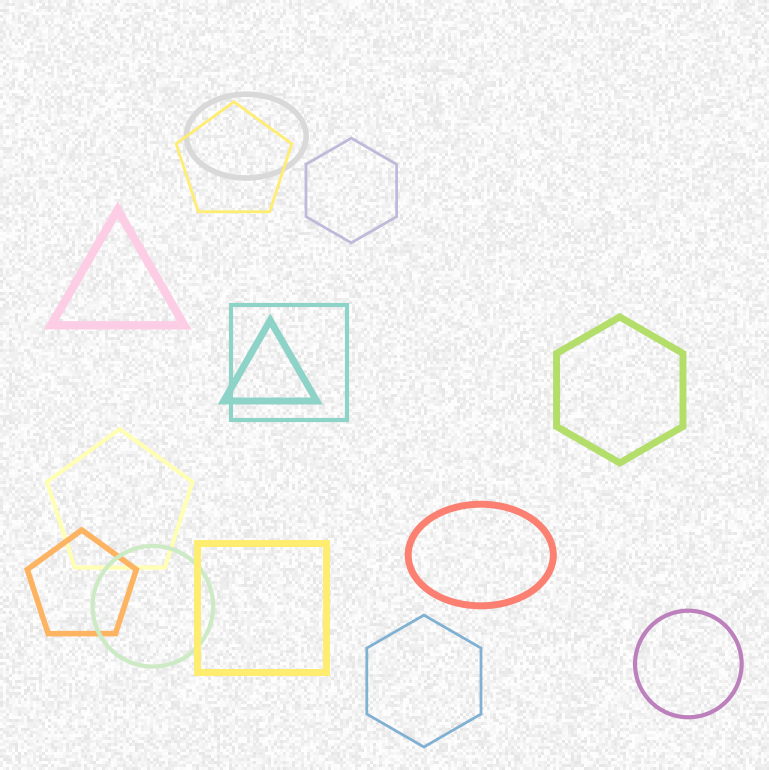[{"shape": "square", "thickness": 1.5, "radius": 0.37, "center": [0.375, 0.529]}, {"shape": "triangle", "thickness": 2.5, "radius": 0.35, "center": [0.351, 0.514]}, {"shape": "pentagon", "thickness": 1.5, "radius": 0.5, "center": [0.156, 0.343]}, {"shape": "hexagon", "thickness": 1, "radius": 0.34, "center": [0.456, 0.753]}, {"shape": "oval", "thickness": 2.5, "radius": 0.47, "center": [0.624, 0.279]}, {"shape": "hexagon", "thickness": 1, "radius": 0.43, "center": [0.551, 0.116]}, {"shape": "pentagon", "thickness": 2, "radius": 0.37, "center": [0.106, 0.237]}, {"shape": "hexagon", "thickness": 2.5, "radius": 0.47, "center": [0.805, 0.494]}, {"shape": "triangle", "thickness": 3, "radius": 0.5, "center": [0.153, 0.628]}, {"shape": "oval", "thickness": 2, "radius": 0.39, "center": [0.32, 0.823]}, {"shape": "circle", "thickness": 1.5, "radius": 0.35, "center": [0.894, 0.138]}, {"shape": "circle", "thickness": 1.5, "radius": 0.39, "center": [0.199, 0.213]}, {"shape": "square", "thickness": 2.5, "radius": 0.42, "center": [0.34, 0.211]}, {"shape": "pentagon", "thickness": 1, "radius": 0.39, "center": [0.304, 0.789]}]